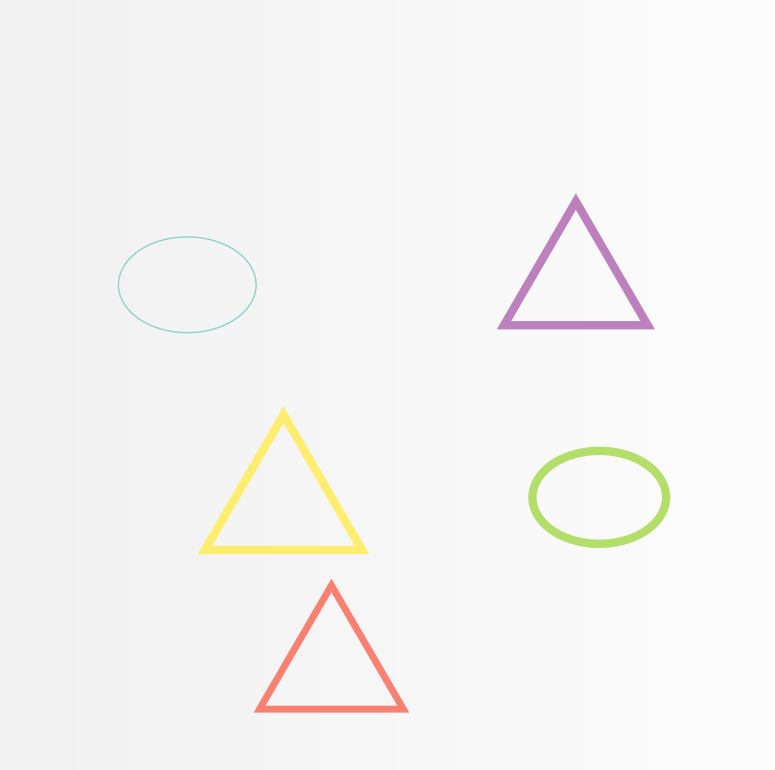[{"shape": "oval", "thickness": 0.5, "radius": 0.44, "center": [0.242, 0.63]}, {"shape": "triangle", "thickness": 2.5, "radius": 0.54, "center": [0.428, 0.133]}, {"shape": "oval", "thickness": 3, "radius": 0.43, "center": [0.773, 0.354]}, {"shape": "triangle", "thickness": 3, "radius": 0.54, "center": [0.743, 0.631]}, {"shape": "triangle", "thickness": 3, "radius": 0.59, "center": [0.366, 0.344]}]